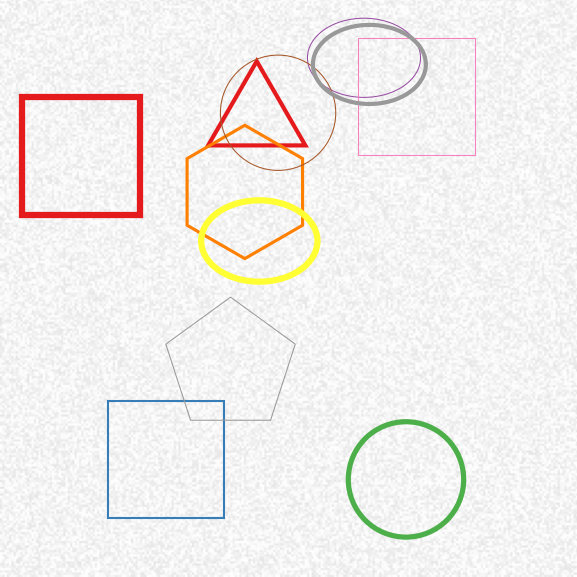[{"shape": "triangle", "thickness": 2, "radius": 0.49, "center": [0.445, 0.796]}, {"shape": "square", "thickness": 3, "radius": 0.51, "center": [0.14, 0.73]}, {"shape": "square", "thickness": 1, "radius": 0.5, "center": [0.287, 0.203]}, {"shape": "circle", "thickness": 2.5, "radius": 0.5, "center": [0.703, 0.169]}, {"shape": "oval", "thickness": 0.5, "radius": 0.49, "center": [0.63, 0.899]}, {"shape": "hexagon", "thickness": 1.5, "radius": 0.58, "center": [0.424, 0.667]}, {"shape": "oval", "thickness": 3, "radius": 0.5, "center": [0.449, 0.582]}, {"shape": "circle", "thickness": 0.5, "radius": 0.5, "center": [0.482, 0.804]}, {"shape": "square", "thickness": 0.5, "radius": 0.51, "center": [0.721, 0.832]}, {"shape": "pentagon", "thickness": 0.5, "radius": 0.59, "center": [0.399, 0.367]}, {"shape": "oval", "thickness": 2, "radius": 0.49, "center": [0.64, 0.888]}]